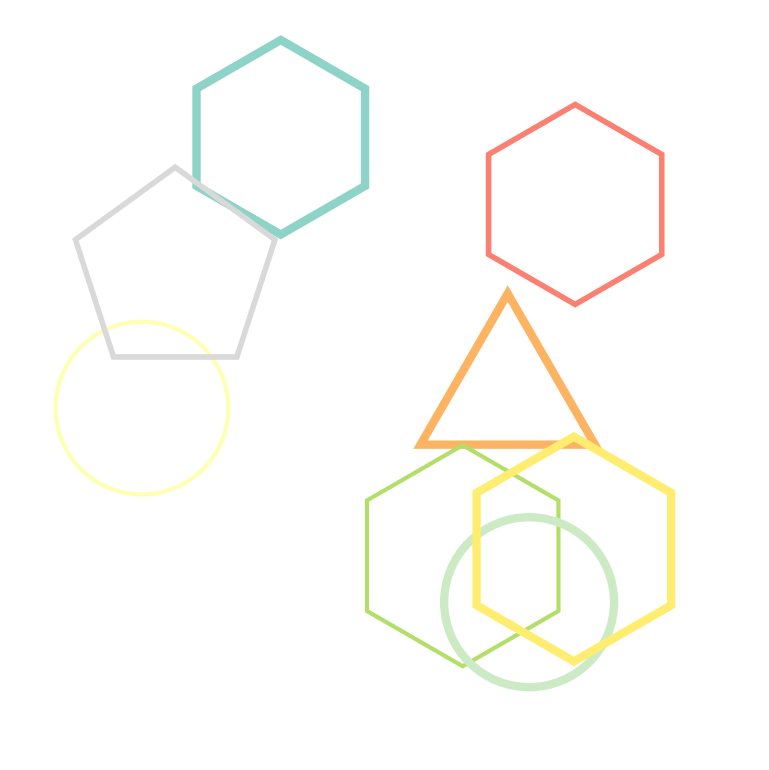[{"shape": "hexagon", "thickness": 3, "radius": 0.63, "center": [0.365, 0.822]}, {"shape": "circle", "thickness": 1.5, "radius": 0.56, "center": [0.184, 0.47]}, {"shape": "hexagon", "thickness": 2, "radius": 0.65, "center": [0.747, 0.734]}, {"shape": "triangle", "thickness": 3, "radius": 0.65, "center": [0.659, 0.488]}, {"shape": "hexagon", "thickness": 1.5, "radius": 0.72, "center": [0.601, 0.278]}, {"shape": "pentagon", "thickness": 2, "radius": 0.68, "center": [0.228, 0.647]}, {"shape": "circle", "thickness": 3, "radius": 0.55, "center": [0.687, 0.218]}, {"shape": "hexagon", "thickness": 3, "radius": 0.73, "center": [0.745, 0.287]}]